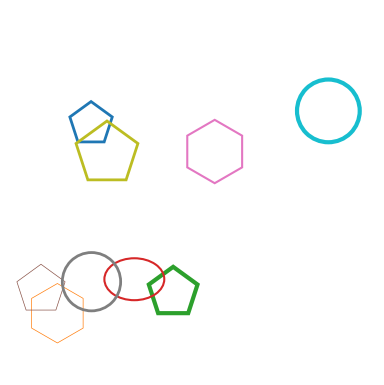[{"shape": "pentagon", "thickness": 2, "radius": 0.29, "center": [0.237, 0.678]}, {"shape": "hexagon", "thickness": 0.5, "radius": 0.39, "center": [0.149, 0.186]}, {"shape": "pentagon", "thickness": 3, "radius": 0.33, "center": [0.45, 0.24]}, {"shape": "oval", "thickness": 1.5, "radius": 0.39, "center": [0.349, 0.275]}, {"shape": "pentagon", "thickness": 0.5, "radius": 0.33, "center": [0.106, 0.248]}, {"shape": "hexagon", "thickness": 1.5, "radius": 0.41, "center": [0.558, 0.606]}, {"shape": "circle", "thickness": 2, "radius": 0.38, "center": [0.238, 0.268]}, {"shape": "pentagon", "thickness": 2, "radius": 0.42, "center": [0.278, 0.601]}, {"shape": "circle", "thickness": 3, "radius": 0.41, "center": [0.853, 0.712]}]